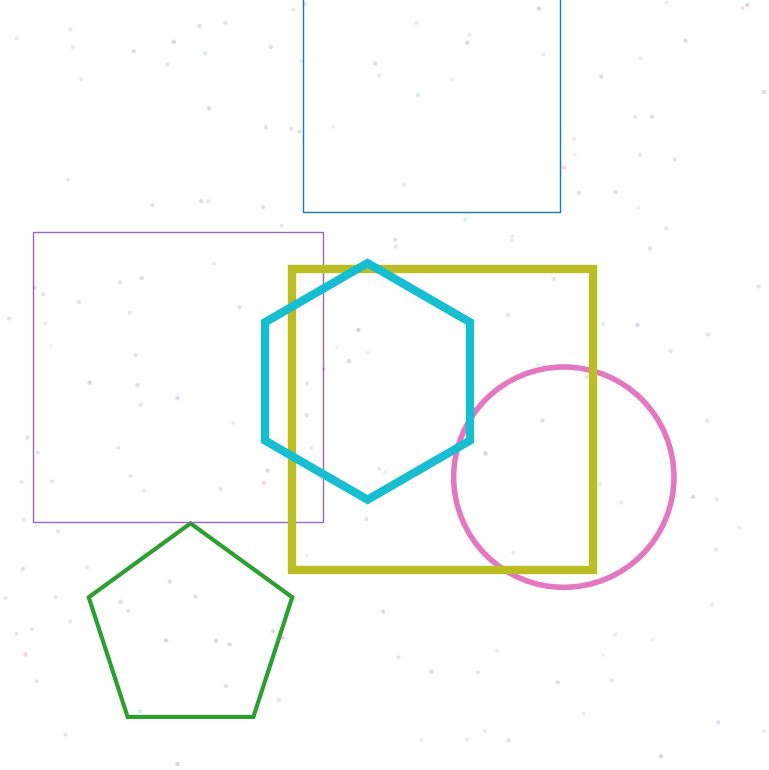[{"shape": "square", "thickness": 0.5, "radius": 0.83, "center": [0.561, 0.892]}, {"shape": "pentagon", "thickness": 1.5, "radius": 0.69, "center": [0.247, 0.181]}, {"shape": "square", "thickness": 0.5, "radius": 0.94, "center": [0.231, 0.511]}, {"shape": "circle", "thickness": 2, "radius": 0.72, "center": [0.732, 0.38]}, {"shape": "square", "thickness": 3, "radius": 0.98, "center": [0.575, 0.455]}, {"shape": "hexagon", "thickness": 3, "radius": 0.77, "center": [0.477, 0.505]}]